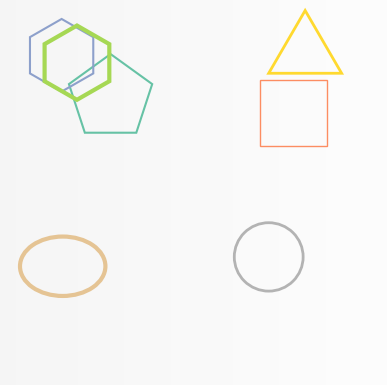[{"shape": "pentagon", "thickness": 1.5, "radius": 0.56, "center": [0.285, 0.747]}, {"shape": "square", "thickness": 1, "radius": 0.43, "center": [0.757, 0.707]}, {"shape": "hexagon", "thickness": 1.5, "radius": 0.47, "center": [0.159, 0.856]}, {"shape": "hexagon", "thickness": 3, "radius": 0.48, "center": [0.199, 0.837]}, {"shape": "triangle", "thickness": 2, "radius": 0.54, "center": [0.787, 0.864]}, {"shape": "oval", "thickness": 3, "radius": 0.55, "center": [0.162, 0.308]}, {"shape": "circle", "thickness": 2, "radius": 0.44, "center": [0.693, 0.333]}]